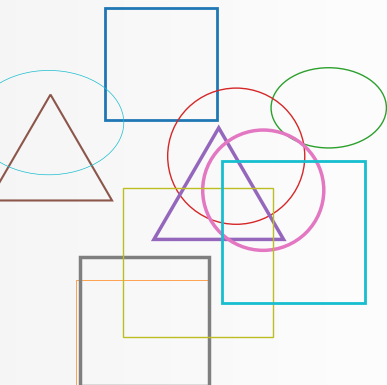[{"shape": "square", "thickness": 2, "radius": 0.72, "center": [0.416, 0.834]}, {"shape": "square", "thickness": 0.5, "radius": 0.85, "center": [0.367, 0.103]}, {"shape": "oval", "thickness": 1, "radius": 0.74, "center": [0.848, 0.72]}, {"shape": "circle", "thickness": 1, "radius": 0.88, "center": [0.61, 0.594]}, {"shape": "triangle", "thickness": 2.5, "radius": 0.97, "center": [0.564, 0.475]}, {"shape": "triangle", "thickness": 1.5, "radius": 0.92, "center": [0.13, 0.571]}, {"shape": "circle", "thickness": 2.5, "radius": 0.78, "center": [0.679, 0.506]}, {"shape": "square", "thickness": 2.5, "radius": 0.83, "center": [0.373, 0.165]}, {"shape": "square", "thickness": 1, "radius": 0.96, "center": [0.511, 0.318]}, {"shape": "oval", "thickness": 0.5, "radius": 0.97, "center": [0.126, 0.682]}, {"shape": "square", "thickness": 2, "radius": 0.92, "center": [0.756, 0.397]}]